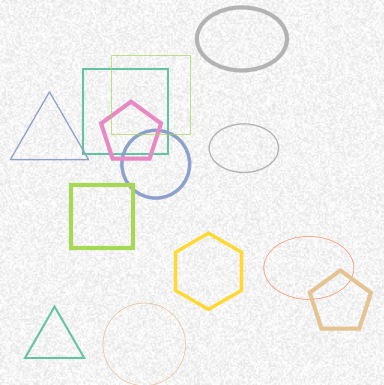[{"shape": "triangle", "thickness": 1.5, "radius": 0.44, "center": [0.142, 0.115]}, {"shape": "square", "thickness": 1.5, "radius": 0.56, "center": [0.327, 0.71]}, {"shape": "oval", "thickness": 0.5, "radius": 0.58, "center": [0.802, 0.304]}, {"shape": "circle", "thickness": 2.5, "radius": 0.44, "center": [0.405, 0.574]}, {"shape": "triangle", "thickness": 1, "radius": 0.59, "center": [0.129, 0.644]}, {"shape": "pentagon", "thickness": 3, "radius": 0.41, "center": [0.341, 0.654]}, {"shape": "square", "thickness": 3, "radius": 0.4, "center": [0.264, 0.438]}, {"shape": "square", "thickness": 0.5, "radius": 0.51, "center": [0.391, 0.754]}, {"shape": "hexagon", "thickness": 2.5, "radius": 0.49, "center": [0.542, 0.295]}, {"shape": "pentagon", "thickness": 3, "radius": 0.42, "center": [0.884, 0.214]}, {"shape": "circle", "thickness": 0.5, "radius": 0.54, "center": [0.375, 0.105]}, {"shape": "oval", "thickness": 3, "radius": 0.58, "center": [0.628, 0.899]}, {"shape": "oval", "thickness": 1, "radius": 0.45, "center": [0.633, 0.615]}]